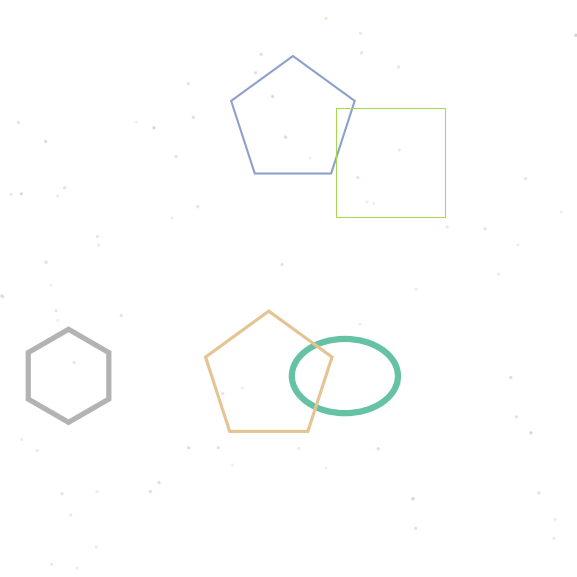[{"shape": "oval", "thickness": 3, "radius": 0.46, "center": [0.597, 0.348]}, {"shape": "pentagon", "thickness": 1, "radius": 0.56, "center": [0.507, 0.79]}, {"shape": "square", "thickness": 0.5, "radius": 0.47, "center": [0.676, 0.718]}, {"shape": "pentagon", "thickness": 1.5, "radius": 0.58, "center": [0.465, 0.345]}, {"shape": "hexagon", "thickness": 2.5, "radius": 0.4, "center": [0.119, 0.348]}]